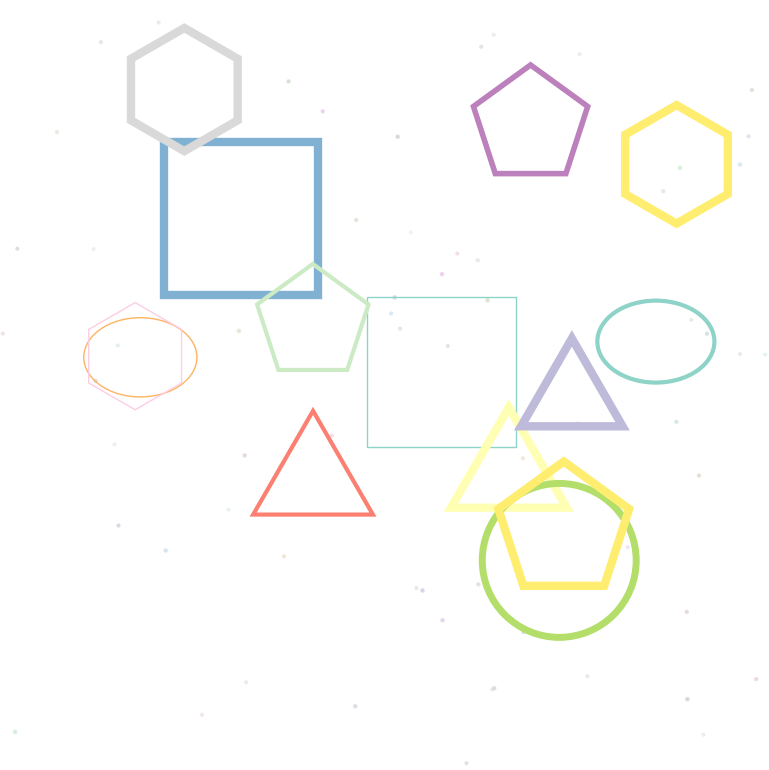[{"shape": "square", "thickness": 0.5, "radius": 0.49, "center": [0.573, 0.517]}, {"shape": "oval", "thickness": 1.5, "radius": 0.38, "center": [0.852, 0.556]}, {"shape": "triangle", "thickness": 3, "radius": 0.43, "center": [0.661, 0.384]}, {"shape": "triangle", "thickness": 3, "radius": 0.38, "center": [0.743, 0.484]}, {"shape": "triangle", "thickness": 1.5, "radius": 0.45, "center": [0.407, 0.377]}, {"shape": "square", "thickness": 3, "radius": 0.5, "center": [0.313, 0.716]}, {"shape": "oval", "thickness": 0.5, "radius": 0.37, "center": [0.182, 0.536]}, {"shape": "circle", "thickness": 2.5, "radius": 0.5, "center": [0.726, 0.272]}, {"shape": "hexagon", "thickness": 0.5, "radius": 0.35, "center": [0.176, 0.537]}, {"shape": "hexagon", "thickness": 3, "radius": 0.4, "center": [0.239, 0.884]}, {"shape": "pentagon", "thickness": 2, "radius": 0.39, "center": [0.689, 0.838]}, {"shape": "pentagon", "thickness": 1.5, "radius": 0.38, "center": [0.406, 0.581]}, {"shape": "hexagon", "thickness": 3, "radius": 0.38, "center": [0.879, 0.787]}, {"shape": "pentagon", "thickness": 3, "radius": 0.45, "center": [0.732, 0.311]}]